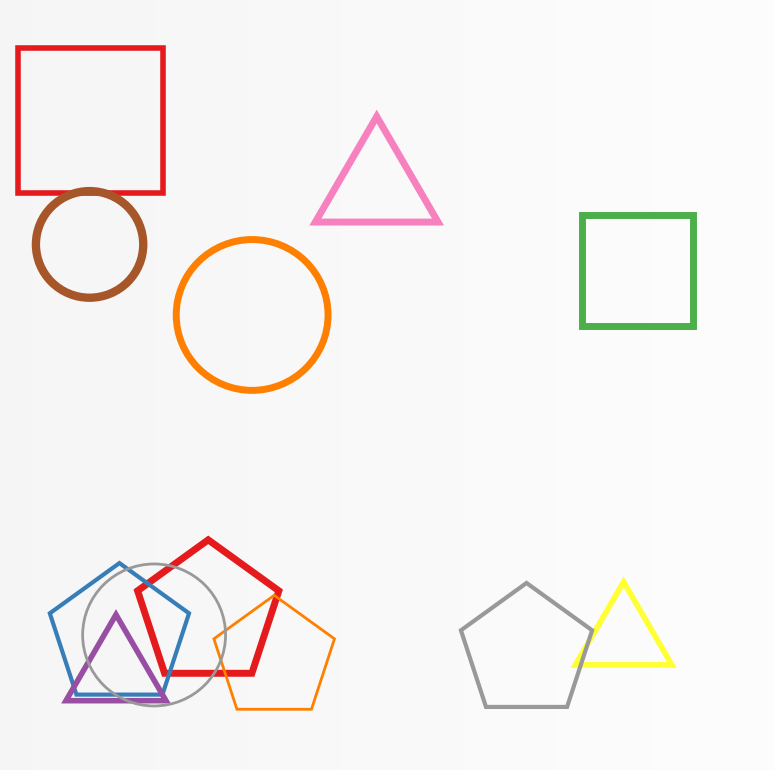[{"shape": "pentagon", "thickness": 2.5, "radius": 0.48, "center": [0.269, 0.203]}, {"shape": "square", "thickness": 2, "radius": 0.47, "center": [0.117, 0.844]}, {"shape": "pentagon", "thickness": 1.5, "radius": 0.47, "center": [0.154, 0.174]}, {"shape": "square", "thickness": 2.5, "radius": 0.36, "center": [0.823, 0.649]}, {"shape": "triangle", "thickness": 2, "radius": 0.37, "center": [0.15, 0.127]}, {"shape": "pentagon", "thickness": 1, "radius": 0.41, "center": [0.354, 0.145]}, {"shape": "circle", "thickness": 2.5, "radius": 0.49, "center": [0.325, 0.591]}, {"shape": "triangle", "thickness": 2, "radius": 0.36, "center": [0.805, 0.172]}, {"shape": "circle", "thickness": 3, "radius": 0.35, "center": [0.116, 0.683]}, {"shape": "triangle", "thickness": 2.5, "radius": 0.46, "center": [0.486, 0.757]}, {"shape": "pentagon", "thickness": 1.5, "radius": 0.44, "center": [0.679, 0.154]}, {"shape": "circle", "thickness": 1, "radius": 0.46, "center": [0.199, 0.175]}]